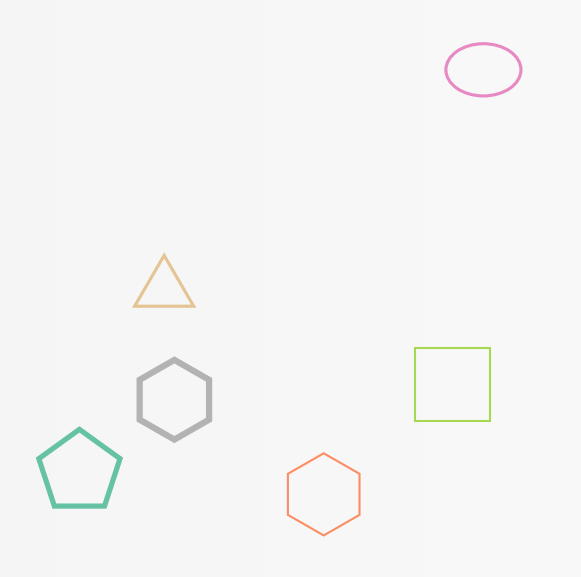[{"shape": "pentagon", "thickness": 2.5, "radius": 0.37, "center": [0.137, 0.182]}, {"shape": "hexagon", "thickness": 1, "radius": 0.36, "center": [0.557, 0.143]}, {"shape": "oval", "thickness": 1.5, "radius": 0.32, "center": [0.832, 0.878]}, {"shape": "square", "thickness": 1, "radius": 0.32, "center": [0.778, 0.334]}, {"shape": "triangle", "thickness": 1.5, "radius": 0.29, "center": [0.282, 0.498]}, {"shape": "hexagon", "thickness": 3, "radius": 0.34, "center": [0.3, 0.307]}]